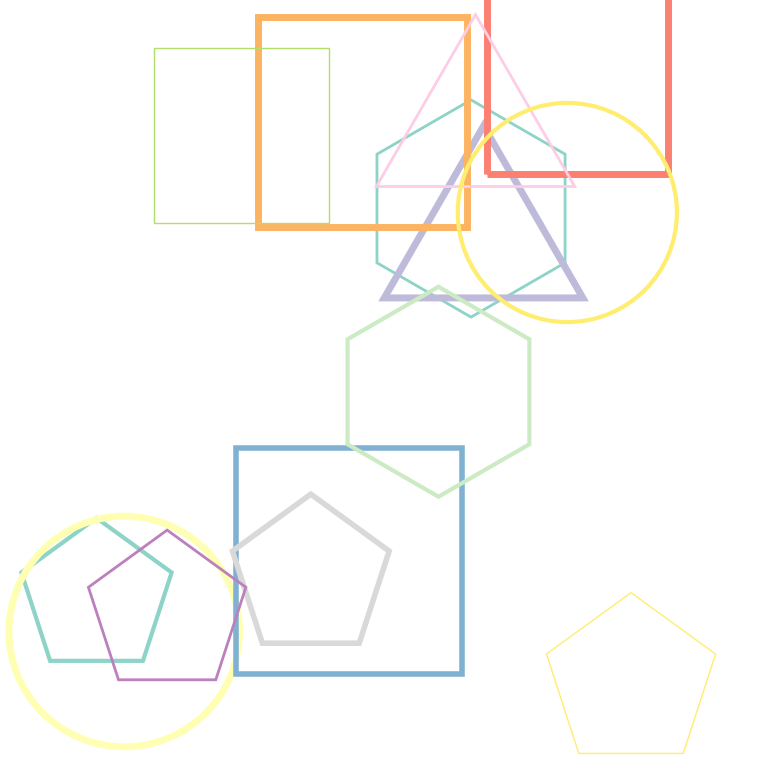[{"shape": "pentagon", "thickness": 1.5, "radius": 0.51, "center": [0.125, 0.225]}, {"shape": "hexagon", "thickness": 1, "radius": 0.71, "center": [0.612, 0.729]}, {"shape": "circle", "thickness": 2.5, "radius": 0.75, "center": [0.161, 0.18]}, {"shape": "triangle", "thickness": 2.5, "radius": 0.74, "center": [0.628, 0.688]}, {"shape": "square", "thickness": 2.5, "radius": 0.59, "center": [0.75, 0.892]}, {"shape": "square", "thickness": 2, "radius": 0.73, "center": [0.453, 0.272]}, {"shape": "square", "thickness": 2.5, "radius": 0.68, "center": [0.471, 0.842]}, {"shape": "square", "thickness": 0.5, "radius": 0.57, "center": [0.313, 0.824]}, {"shape": "triangle", "thickness": 1, "radius": 0.74, "center": [0.618, 0.832]}, {"shape": "pentagon", "thickness": 2, "radius": 0.53, "center": [0.404, 0.251]}, {"shape": "pentagon", "thickness": 1, "radius": 0.54, "center": [0.217, 0.204]}, {"shape": "hexagon", "thickness": 1.5, "radius": 0.68, "center": [0.569, 0.491]}, {"shape": "pentagon", "thickness": 0.5, "radius": 0.58, "center": [0.82, 0.115]}, {"shape": "circle", "thickness": 1.5, "radius": 0.71, "center": [0.737, 0.724]}]